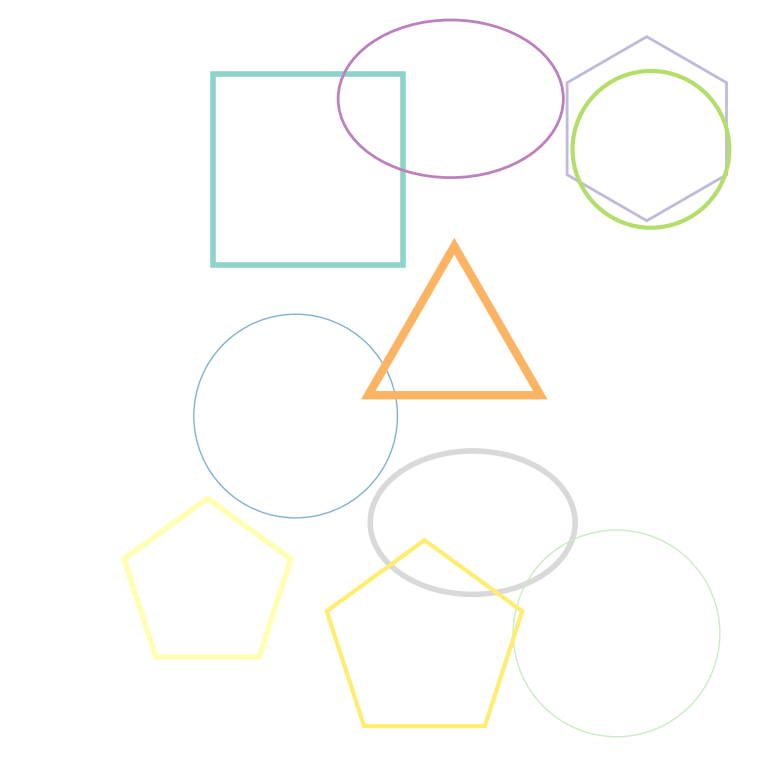[{"shape": "square", "thickness": 2, "radius": 0.62, "center": [0.4, 0.78]}, {"shape": "pentagon", "thickness": 2, "radius": 0.57, "center": [0.269, 0.239]}, {"shape": "hexagon", "thickness": 1, "radius": 0.6, "center": [0.84, 0.833]}, {"shape": "circle", "thickness": 0.5, "radius": 0.66, "center": [0.384, 0.46]}, {"shape": "triangle", "thickness": 3, "radius": 0.65, "center": [0.59, 0.551]}, {"shape": "circle", "thickness": 1.5, "radius": 0.51, "center": [0.845, 0.806]}, {"shape": "oval", "thickness": 2, "radius": 0.67, "center": [0.614, 0.321]}, {"shape": "oval", "thickness": 1, "radius": 0.73, "center": [0.585, 0.872]}, {"shape": "circle", "thickness": 0.5, "radius": 0.67, "center": [0.801, 0.177]}, {"shape": "pentagon", "thickness": 1.5, "radius": 0.67, "center": [0.551, 0.165]}]